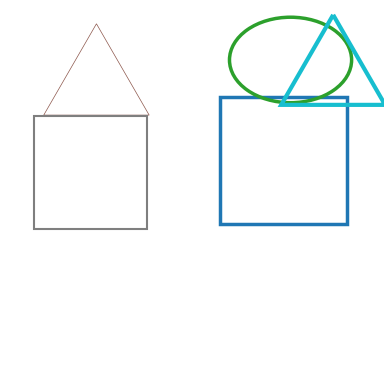[{"shape": "square", "thickness": 2.5, "radius": 0.83, "center": [0.736, 0.584]}, {"shape": "oval", "thickness": 2.5, "radius": 0.79, "center": [0.755, 0.844]}, {"shape": "triangle", "thickness": 0.5, "radius": 0.79, "center": [0.251, 0.78]}, {"shape": "square", "thickness": 1.5, "radius": 0.74, "center": [0.234, 0.552]}, {"shape": "triangle", "thickness": 3, "radius": 0.78, "center": [0.865, 0.806]}]